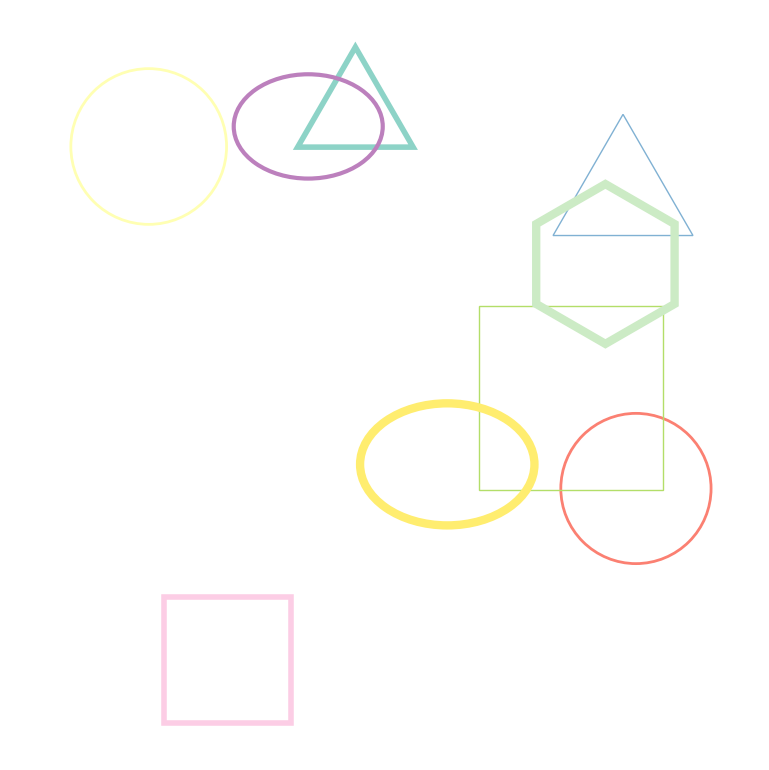[{"shape": "triangle", "thickness": 2, "radius": 0.43, "center": [0.462, 0.852]}, {"shape": "circle", "thickness": 1, "radius": 0.51, "center": [0.193, 0.81]}, {"shape": "circle", "thickness": 1, "radius": 0.49, "center": [0.826, 0.366]}, {"shape": "triangle", "thickness": 0.5, "radius": 0.52, "center": [0.809, 0.747]}, {"shape": "square", "thickness": 0.5, "radius": 0.6, "center": [0.741, 0.483]}, {"shape": "square", "thickness": 2, "radius": 0.41, "center": [0.296, 0.143]}, {"shape": "oval", "thickness": 1.5, "radius": 0.48, "center": [0.4, 0.836]}, {"shape": "hexagon", "thickness": 3, "radius": 0.52, "center": [0.786, 0.657]}, {"shape": "oval", "thickness": 3, "radius": 0.57, "center": [0.581, 0.397]}]